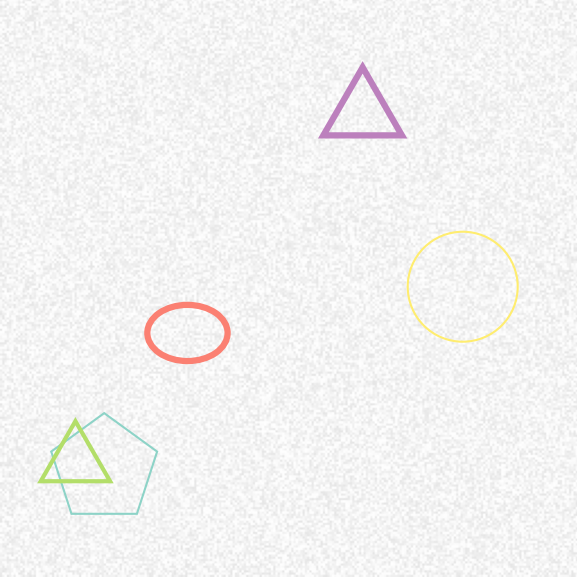[{"shape": "pentagon", "thickness": 1, "radius": 0.48, "center": [0.18, 0.187]}, {"shape": "oval", "thickness": 3, "radius": 0.35, "center": [0.325, 0.423]}, {"shape": "triangle", "thickness": 2, "radius": 0.35, "center": [0.131, 0.201]}, {"shape": "triangle", "thickness": 3, "radius": 0.39, "center": [0.628, 0.804]}, {"shape": "circle", "thickness": 1, "radius": 0.48, "center": [0.801, 0.503]}]